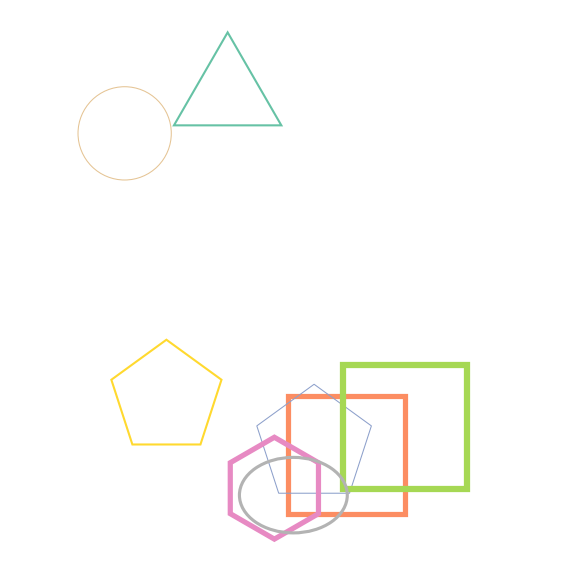[{"shape": "triangle", "thickness": 1, "radius": 0.54, "center": [0.394, 0.836]}, {"shape": "square", "thickness": 2.5, "radius": 0.51, "center": [0.6, 0.211]}, {"shape": "pentagon", "thickness": 0.5, "radius": 0.52, "center": [0.544, 0.229]}, {"shape": "hexagon", "thickness": 2.5, "radius": 0.44, "center": [0.475, 0.154]}, {"shape": "square", "thickness": 3, "radius": 0.54, "center": [0.702, 0.259]}, {"shape": "pentagon", "thickness": 1, "radius": 0.5, "center": [0.288, 0.311]}, {"shape": "circle", "thickness": 0.5, "radius": 0.4, "center": [0.216, 0.768]}, {"shape": "oval", "thickness": 1.5, "radius": 0.47, "center": [0.508, 0.142]}]